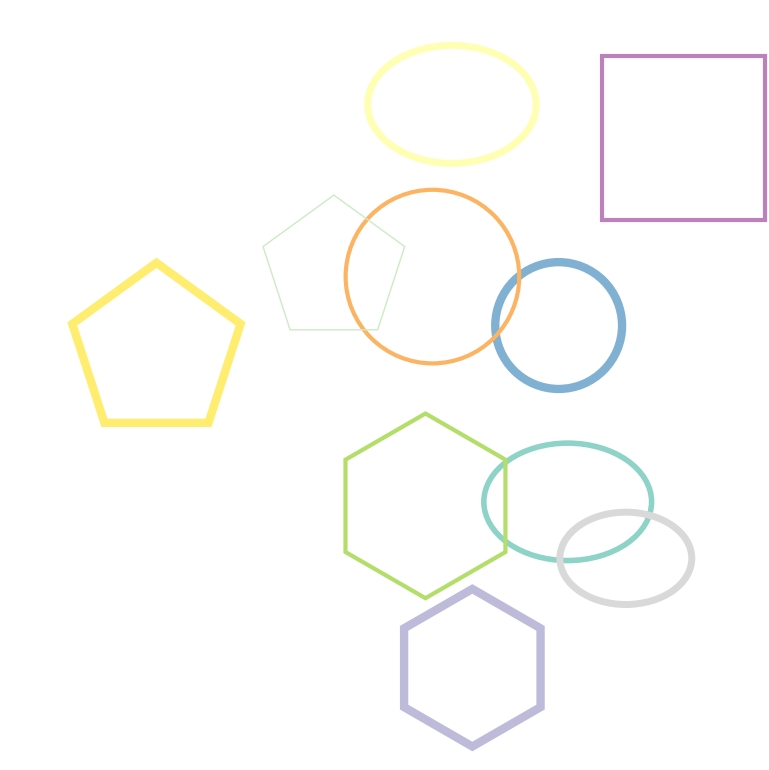[{"shape": "oval", "thickness": 2, "radius": 0.54, "center": [0.737, 0.348]}, {"shape": "oval", "thickness": 2.5, "radius": 0.55, "center": [0.587, 0.864]}, {"shape": "hexagon", "thickness": 3, "radius": 0.51, "center": [0.613, 0.133]}, {"shape": "circle", "thickness": 3, "radius": 0.41, "center": [0.726, 0.577]}, {"shape": "circle", "thickness": 1.5, "radius": 0.56, "center": [0.562, 0.641]}, {"shape": "hexagon", "thickness": 1.5, "radius": 0.6, "center": [0.553, 0.343]}, {"shape": "oval", "thickness": 2.5, "radius": 0.43, "center": [0.813, 0.275]}, {"shape": "square", "thickness": 1.5, "radius": 0.53, "center": [0.888, 0.821]}, {"shape": "pentagon", "thickness": 0.5, "radius": 0.48, "center": [0.434, 0.65]}, {"shape": "pentagon", "thickness": 3, "radius": 0.57, "center": [0.203, 0.544]}]